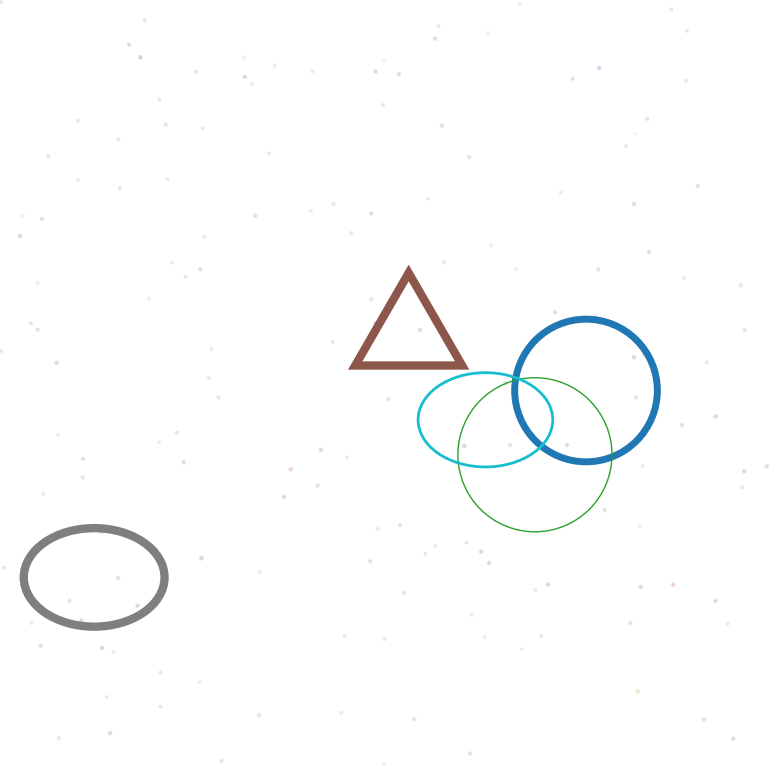[{"shape": "circle", "thickness": 2.5, "radius": 0.46, "center": [0.761, 0.493]}, {"shape": "circle", "thickness": 0.5, "radius": 0.5, "center": [0.695, 0.409]}, {"shape": "triangle", "thickness": 3, "radius": 0.4, "center": [0.531, 0.565]}, {"shape": "oval", "thickness": 3, "radius": 0.46, "center": [0.122, 0.25]}, {"shape": "oval", "thickness": 1, "radius": 0.44, "center": [0.63, 0.455]}]